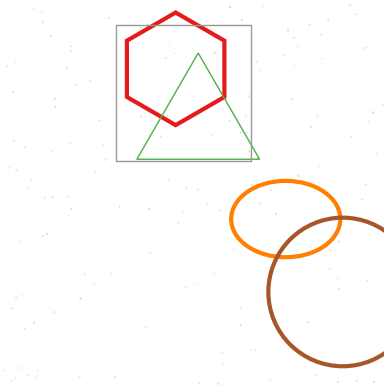[{"shape": "hexagon", "thickness": 3, "radius": 0.73, "center": [0.456, 0.821]}, {"shape": "triangle", "thickness": 1, "radius": 0.92, "center": [0.515, 0.678]}, {"shape": "oval", "thickness": 3, "radius": 0.71, "center": [0.742, 0.431]}, {"shape": "circle", "thickness": 3, "radius": 0.96, "center": [0.89, 0.242]}, {"shape": "square", "thickness": 1, "radius": 0.88, "center": [0.476, 0.759]}]